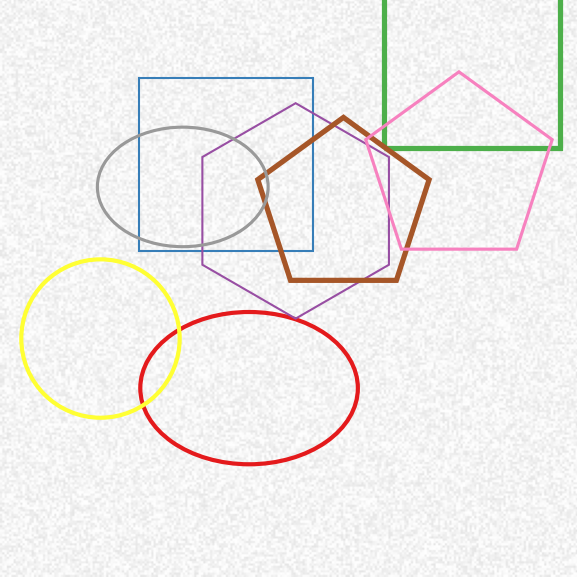[{"shape": "oval", "thickness": 2, "radius": 0.94, "center": [0.431, 0.327]}, {"shape": "square", "thickness": 1, "radius": 0.75, "center": [0.391, 0.714]}, {"shape": "square", "thickness": 2.5, "radius": 0.76, "center": [0.818, 0.894]}, {"shape": "hexagon", "thickness": 1, "radius": 0.93, "center": [0.512, 0.634]}, {"shape": "circle", "thickness": 2, "radius": 0.69, "center": [0.174, 0.413]}, {"shape": "pentagon", "thickness": 2.5, "radius": 0.78, "center": [0.595, 0.64]}, {"shape": "pentagon", "thickness": 1.5, "radius": 0.85, "center": [0.795, 0.705]}, {"shape": "oval", "thickness": 1.5, "radius": 0.74, "center": [0.316, 0.675]}]